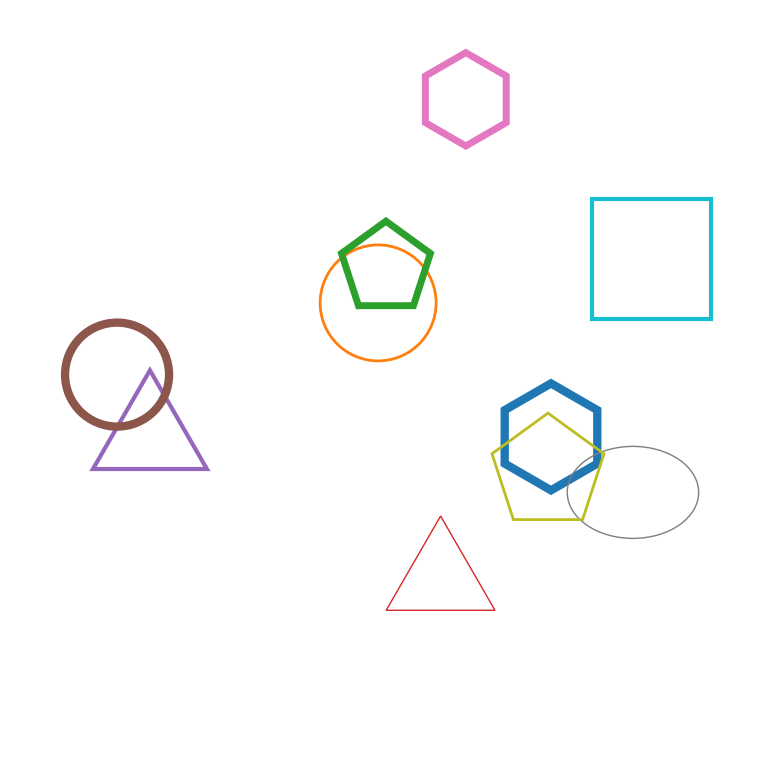[{"shape": "hexagon", "thickness": 3, "radius": 0.35, "center": [0.716, 0.433]}, {"shape": "circle", "thickness": 1, "radius": 0.38, "center": [0.491, 0.607]}, {"shape": "pentagon", "thickness": 2.5, "radius": 0.3, "center": [0.501, 0.652]}, {"shape": "triangle", "thickness": 0.5, "radius": 0.41, "center": [0.572, 0.248]}, {"shape": "triangle", "thickness": 1.5, "radius": 0.43, "center": [0.195, 0.434]}, {"shape": "circle", "thickness": 3, "radius": 0.34, "center": [0.152, 0.514]}, {"shape": "hexagon", "thickness": 2.5, "radius": 0.3, "center": [0.605, 0.871]}, {"shape": "oval", "thickness": 0.5, "radius": 0.43, "center": [0.822, 0.361]}, {"shape": "pentagon", "thickness": 1, "radius": 0.38, "center": [0.712, 0.387]}, {"shape": "square", "thickness": 1.5, "radius": 0.39, "center": [0.846, 0.664]}]